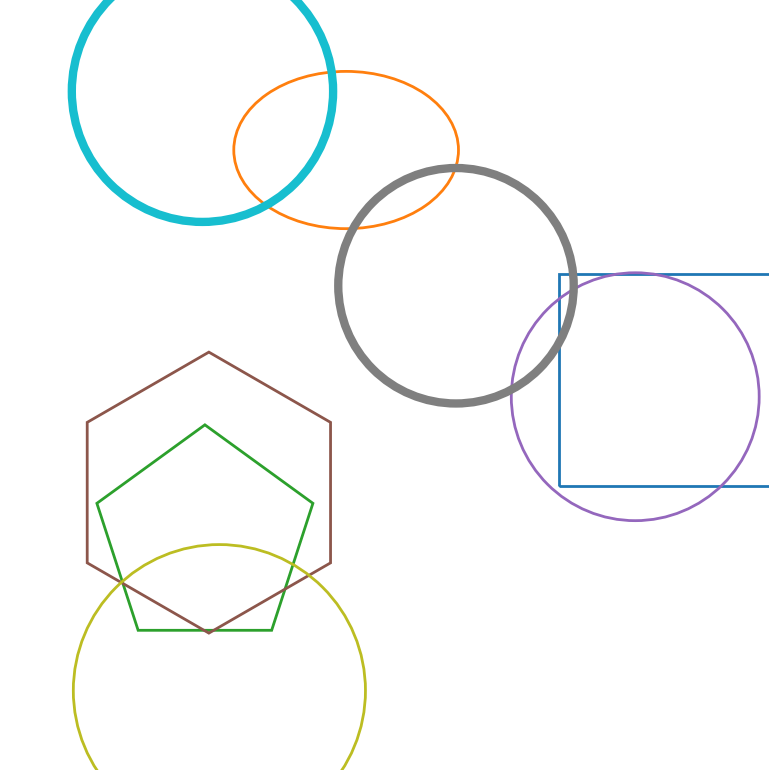[{"shape": "square", "thickness": 1, "radius": 0.69, "center": [0.863, 0.506]}, {"shape": "oval", "thickness": 1, "radius": 0.73, "center": [0.45, 0.805]}, {"shape": "pentagon", "thickness": 1, "radius": 0.74, "center": [0.266, 0.301]}, {"shape": "circle", "thickness": 1, "radius": 0.8, "center": [0.825, 0.485]}, {"shape": "hexagon", "thickness": 1, "radius": 0.91, "center": [0.271, 0.36]}, {"shape": "circle", "thickness": 3, "radius": 0.76, "center": [0.592, 0.629]}, {"shape": "circle", "thickness": 1, "radius": 0.95, "center": [0.285, 0.103]}, {"shape": "circle", "thickness": 3, "radius": 0.85, "center": [0.263, 0.881]}]